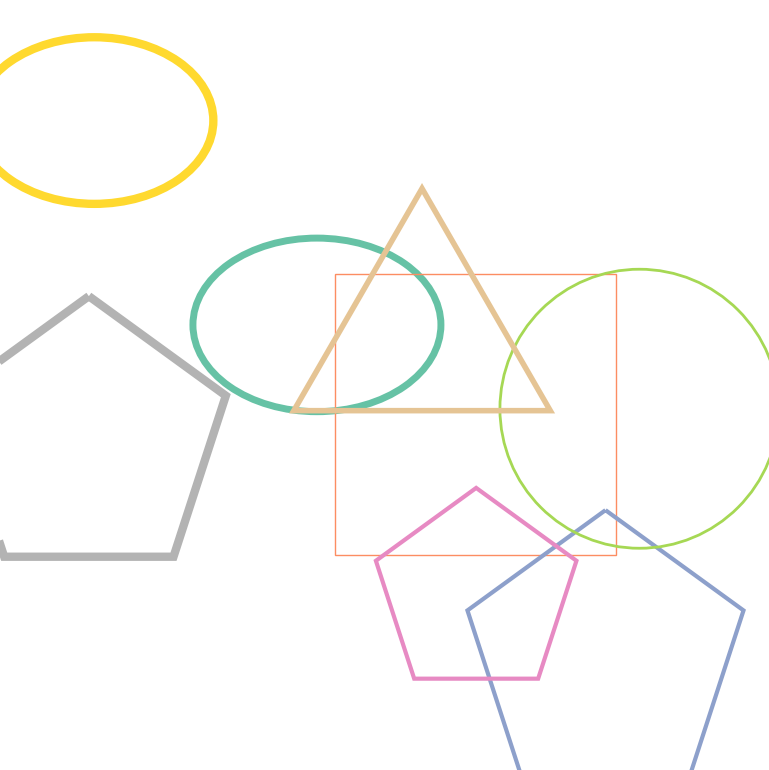[{"shape": "oval", "thickness": 2.5, "radius": 0.81, "center": [0.412, 0.578]}, {"shape": "square", "thickness": 0.5, "radius": 0.91, "center": [0.618, 0.462]}, {"shape": "pentagon", "thickness": 1.5, "radius": 0.94, "center": [0.786, 0.149]}, {"shape": "pentagon", "thickness": 1.5, "radius": 0.68, "center": [0.618, 0.229]}, {"shape": "circle", "thickness": 1, "radius": 0.91, "center": [0.83, 0.469]}, {"shape": "oval", "thickness": 3, "radius": 0.77, "center": [0.122, 0.843]}, {"shape": "triangle", "thickness": 2, "radius": 0.96, "center": [0.548, 0.563]}, {"shape": "pentagon", "thickness": 3, "radius": 0.94, "center": [0.115, 0.428]}]